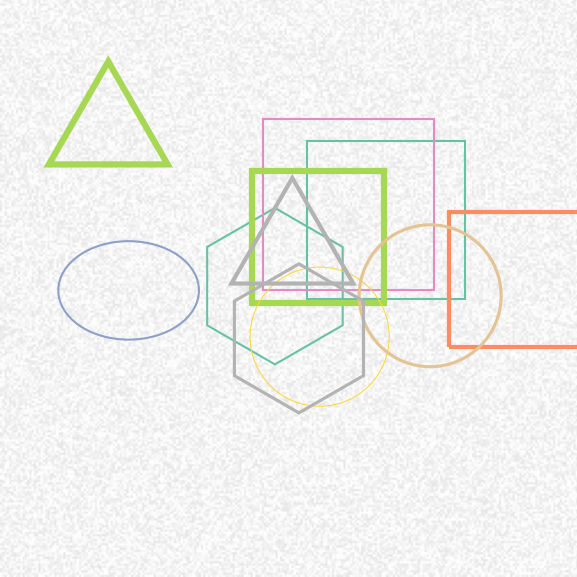[{"shape": "hexagon", "thickness": 1, "radius": 0.68, "center": [0.476, 0.504]}, {"shape": "square", "thickness": 1, "radius": 0.69, "center": [0.668, 0.618]}, {"shape": "square", "thickness": 2, "radius": 0.58, "center": [0.895, 0.516]}, {"shape": "oval", "thickness": 1, "radius": 0.61, "center": [0.223, 0.496]}, {"shape": "square", "thickness": 1, "radius": 0.74, "center": [0.604, 0.645]}, {"shape": "square", "thickness": 3, "radius": 0.57, "center": [0.551, 0.589]}, {"shape": "triangle", "thickness": 3, "radius": 0.59, "center": [0.187, 0.774]}, {"shape": "circle", "thickness": 0.5, "radius": 0.6, "center": [0.554, 0.416]}, {"shape": "circle", "thickness": 1.5, "radius": 0.61, "center": [0.745, 0.487]}, {"shape": "hexagon", "thickness": 1.5, "radius": 0.65, "center": [0.518, 0.413]}, {"shape": "triangle", "thickness": 2, "radius": 0.61, "center": [0.506, 0.569]}]